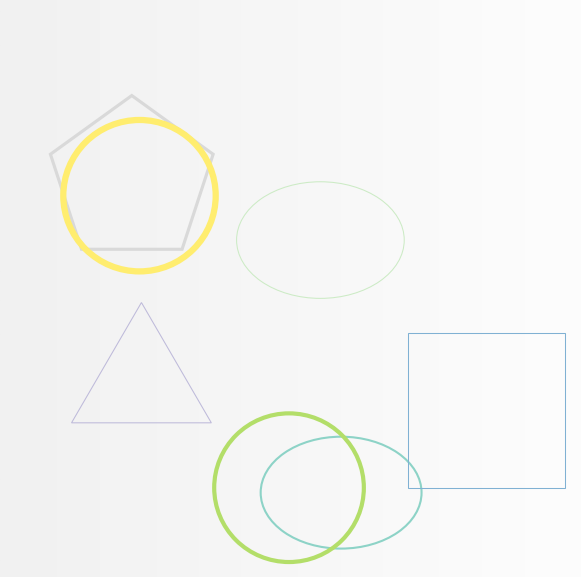[{"shape": "oval", "thickness": 1, "radius": 0.69, "center": [0.587, 0.146]}, {"shape": "triangle", "thickness": 0.5, "radius": 0.69, "center": [0.243, 0.336]}, {"shape": "square", "thickness": 0.5, "radius": 0.67, "center": [0.837, 0.288]}, {"shape": "circle", "thickness": 2, "radius": 0.64, "center": [0.497, 0.155]}, {"shape": "pentagon", "thickness": 1.5, "radius": 0.74, "center": [0.227, 0.687]}, {"shape": "oval", "thickness": 0.5, "radius": 0.72, "center": [0.551, 0.583]}, {"shape": "circle", "thickness": 3, "radius": 0.66, "center": [0.24, 0.66]}]